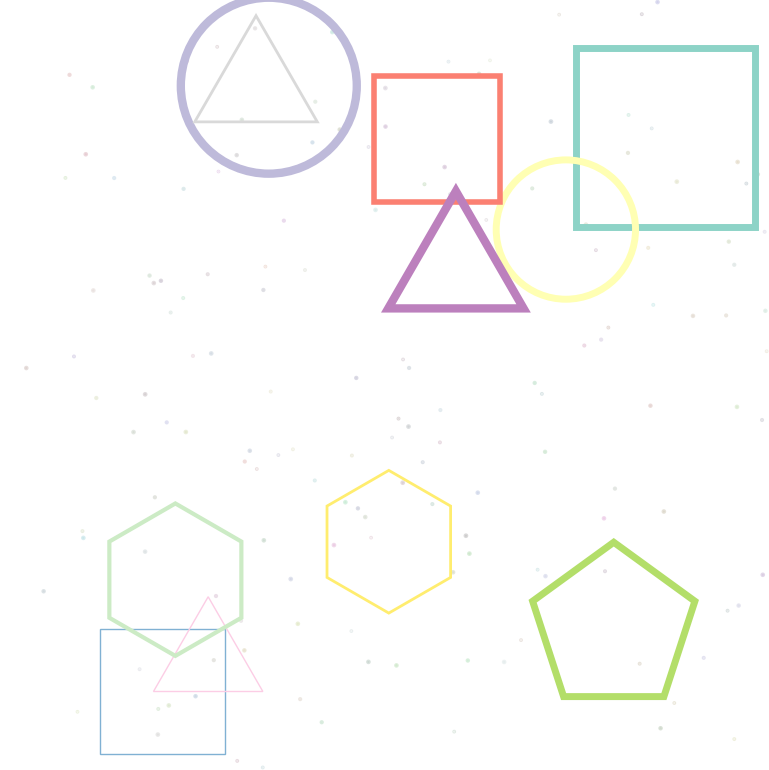[{"shape": "square", "thickness": 2.5, "radius": 0.58, "center": [0.865, 0.821]}, {"shape": "circle", "thickness": 2.5, "radius": 0.45, "center": [0.735, 0.702]}, {"shape": "circle", "thickness": 3, "radius": 0.57, "center": [0.349, 0.889]}, {"shape": "square", "thickness": 2, "radius": 0.41, "center": [0.568, 0.82]}, {"shape": "square", "thickness": 0.5, "radius": 0.4, "center": [0.211, 0.102]}, {"shape": "pentagon", "thickness": 2.5, "radius": 0.55, "center": [0.797, 0.185]}, {"shape": "triangle", "thickness": 0.5, "radius": 0.41, "center": [0.27, 0.143]}, {"shape": "triangle", "thickness": 1, "radius": 0.46, "center": [0.332, 0.888]}, {"shape": "triangle", "thickness": 3, "radius": 0.51, "center": [0.592, 0.65]}, {"shape": "hexagon", "thickness": 1.5, "radius": 0.49, "center": [0.228, 0.247]}, {"shape": "hexagon", "thickness": 1, "radius": 0.46, "center": [0.505, 0.296]}]